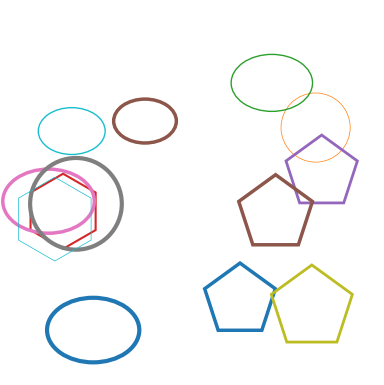[{"shape": "oval", "thickness": 3, "radius": 0.6, "center": [0.242, 0.143]}, {"shape": "pentagon", "thickness": 2.5, "radius": 0.48, "center": [0.623, 0.22]}, {"shape": "circle", "thickness": 0.5, "radius": 0.45, "center": [0.82, 0.669]}, {"shape": "oval", "thickness": 1, "radius": 0.53, "center": [0.706, 0.785]}, {"shape": "hexagon", "thickness": 1.5, "radius": 0.49, "center": [0.164, 0.451]}, {"shape": "pentagon", "thickness": 2, "radius": 0.49, "center": [0.836, 0.552]}, {"shape": "pentagon", "thickness": 2.5, "radius": 0.5, "center": [0.716, 0.446]}, {"shape": "oval", "thickness": 2.5, "radius": 0.41, "center": [0.377, 0.686]}, {"shape": "oval", "thickness": 2.5, "radius": 0.59, "center": [0.126, 0.477]}, {"shape": "circle", "thickness": 3, "radius": 0.6, "center": [0.197, 0.471]}, {"shape": "pentagon", "thickness": 2, "radius": 0.55, "center": [0.81, 0.201]}, {"shape": "hexagon", "thickness": 0.5, "radius": 0.54, "center": [0.142, 0.431]}, {"shape": "oval", "thickness": 1, "radius": 0.43, "center": [0.186, 0.66]}]